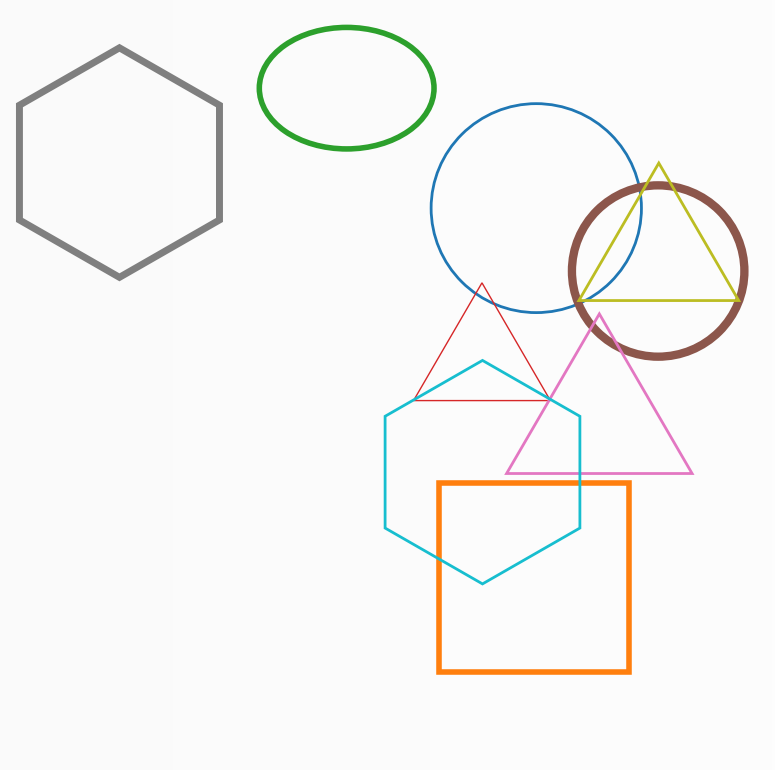[{"shape": "circle", "thickness": 1, "radius": 0.68, "center": [0.692, 0.73]}, {"shape": "square", "thickness": 2, "radius": 0.61, "center": [0.689, 0.251]}, {"shape": "oval", "thickness": 2, "radius": 0.56, "center": [0.447, 0.885]}, {"shape": "triangle", "thickness": 0.5, "radius": 0.51, "center": [0.622, 0.531]}, {"shape": "circle", "thickness": 3, "radius": 0.56, "center": [0.849, 0.648]}, {"shape": "triangle", "thickness": 1, "radius": 0.69, "center": [0.773, 0.454]}, {"shape": "hexagon", "thickness": 2.5, "radius": 0.75, "center": [0.154, 0.789]}, {"shape": "triangle", "thickness": 1, "radius": 0.6, "center": [0.85, 0.669]}, {"shape": "hexagon", "thickness": 1, "radius": 0.73, "center": [0.623, 0.387]}]